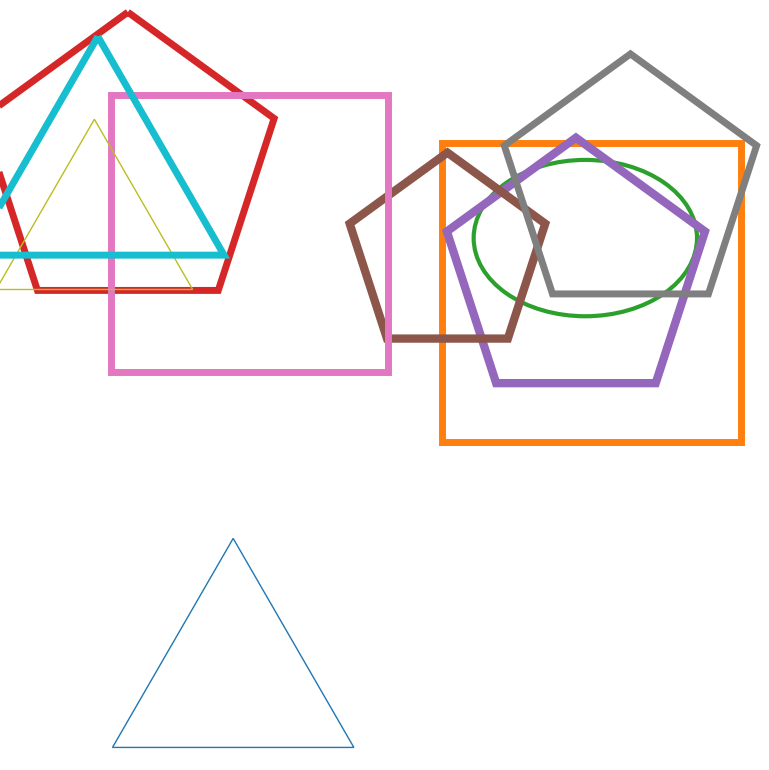[{"shape": "triangle", "thickness": 0.5, "radius": 0.9, "center": [0.303, 0.12]}, {"shape": "square", "thickness": 2.5, "radius": 0.97, "center": [0.768, 0.621]}, {"shape": "oval", "thickness": 1.5, "radius": 0.73, "center": [0.76, 0.691]}, {"shape": "pentagon", "thickness": 2.5, "radius": 1.0, "center": [0.166, 0.784]}, {"shape": "pentagon", "thickness": 3, "radius": 0.88, "center": [0.748, 0.645]}, {"shape": "pentagon", "thickness": 3, "radius": 0.67, "center": [0.581, 0.668]}, {"shape": "square", "thickness": 2.5, "radius": 0.9, "center": [0.324, 0.697]}, {"shape": "pentagon", "thickness": 2.5, "radius": 0.86, "center": [0.819, 0.758]}, {"shape": "triangle", "thickness": 0.5, "radius": 0.74, "center": [0.123, 0.698]}, {"shape": "triangle", "thickness": 2.5, "radius": 0.95, "center": [0.127, 0.763]}]